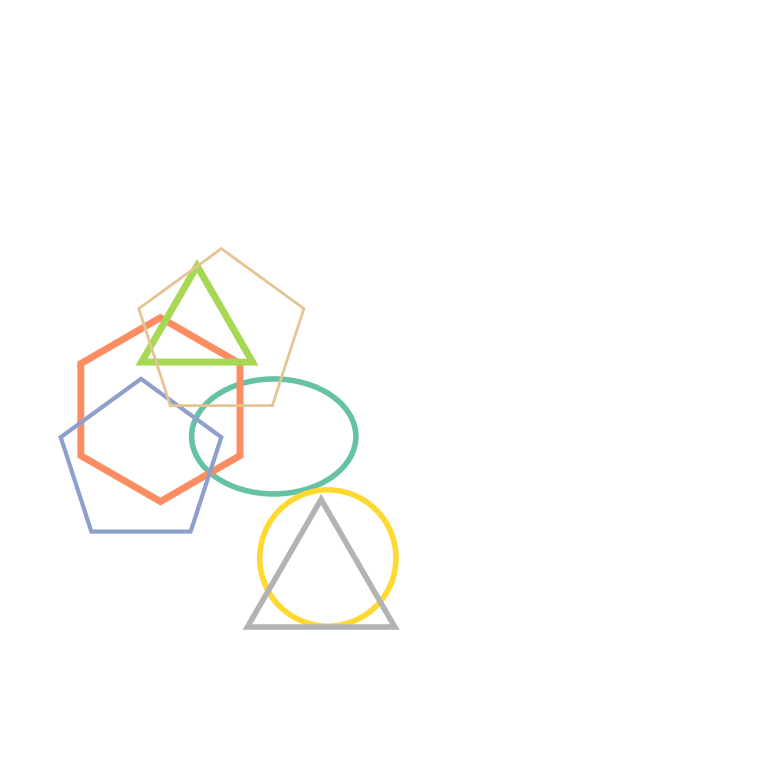[{"shape": "oval", "thickness": 2, "radius": 0.53, "center": [0.356, 0.433]}, {"shape": "hexagon", "thickness": 2.5, "radius": 0.6, "center": [0.208, 0.468]}, {"shape": "pentagon", "thickness": 1.5, "radius": 0.55, "center": [0.183, 0.398]}, {"shape": "triangle", "thickness": 2.5, "radius": 0.42, "center": [0.256, 0.571]}, {"shape": "circle", "thickness": 2, "radius": 0.44, "center": [0.426, 0.275]}, {"shape": "pentagon", "thickness": 1, "radius": 0.56, "center": [0.287, 0.564]}, {"shape": "triangle", "thickness": 2, "radius": 0.55, "center": [0.417, 0.241]}]